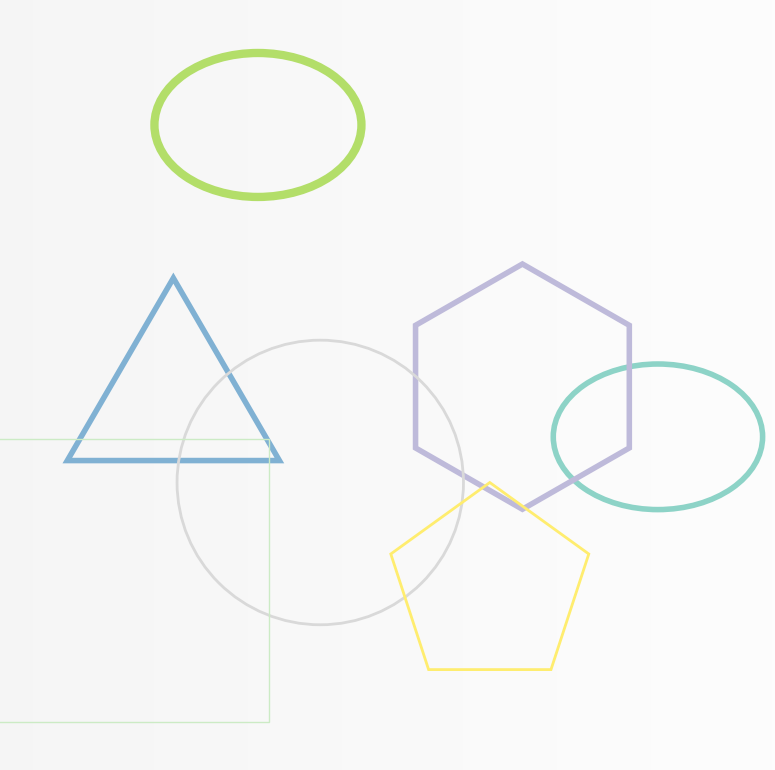[{"shape": "oval", "thickness": 2, "radius": 0.68, "center": [0.849, 0.433]}, {"shape": "hexagon", "thickness": 2, "radius": 0.8, "center": [0.674, 0.498]}, {"shape": "triangle", "thickness": 2, "radius": 0.79, "center": [0.224, 0.481]}, {"shape": "oval", "thickness": 3, "radius": 0.67, "center": [0.333, 0.838]}, {"shape": "circle", "thickness": 1, "radius": 0.92, "center": [0.413, 0.373]}, {"shape": "square", "thickness": 0.5, "radius": 0.92, "center": [0.164, 0.246]}, {"shape": "pentagon", "thickness": 1, "radius": 0.67, "center": [0.632, 0.239]}]